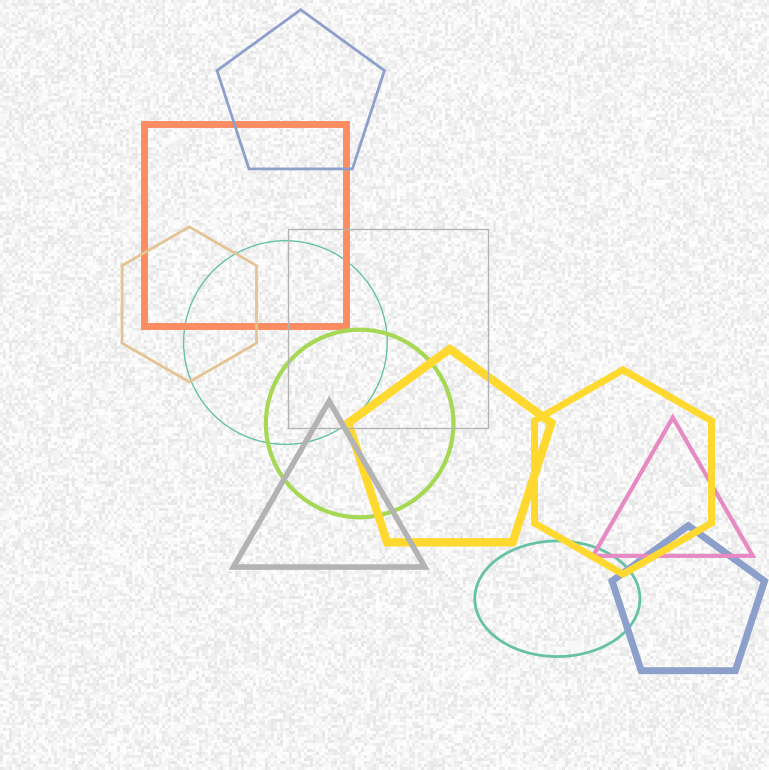[{"shape": "oval", "thickness": 1, "radius": 0.54, "center": [0.724, 0.222]}, {"shape": "circle", "thickness": 0.5, "radius": 0.66, "center": [0.371, 0.555]}, {"shape": "square", "thickness": 2.5, "radius": 0.66, "center": [0.318, 0.707]}, {"shape": "pentagon", "thickness": 2.5, "radius": 0.52, "center": [0.894, 0.213]}, {"shape": "pentagon", "thickness": 1, "radius": 0.57, "center": [0.391, 0.873]}, {"shape": "triangle", "thickness": 1.5, "radius": 0.6, "center": [0.874, 0.338]}, {"shape": "circle", "thickness": 1.5, "radius": 0.61, "center": [0.467, 0.45]}, {"shape": "hexagon", "thickness": 2.5, "radius": 0.66, "center": [0.809, 0.387]}, {"shape": "pentagon", "thickness": 3, "radius": 0.69, "center": [0.584, 0.408]}, {"shape": "hexagon", "thickness": 1, "radius": 0.5, "center": [0.246, 0.605]}, {"shape": "square", "thickness": 0.5, "radius": 0.65, "center": [0.504, 0.573]}, {"shape": "triangle", "thickness": 2, "radius": 0.72, "center": [0.427, 0.335]}]